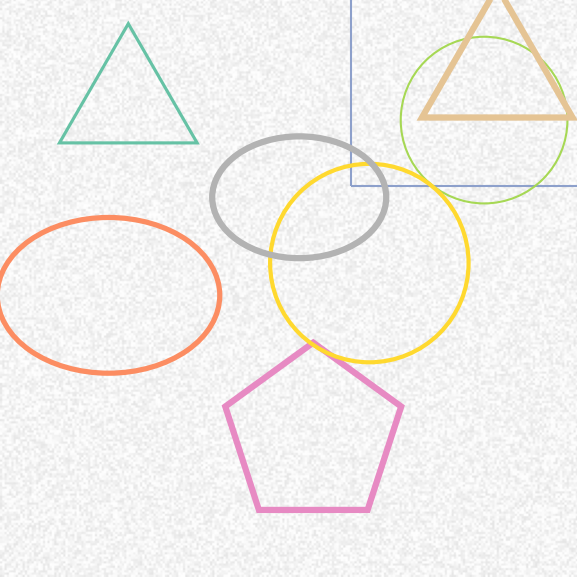[{"shape": "triangle", "thickness": 1.5, "radius": 0.69, "center": [0.222, 0.821]}, {"shape": "oval", "thickness": 2.5, "radius": 0.96, "center": [0.188, 0.488]}, {"shape": "square", "thickness": 1, "radius": 0.99, "center": [0.805, 0.874]}, {"shape": "pentagon", "thickness": 3, "radius": 0.8, "center": [0.542, 0.246]}, {"shape": "circle", "thickness": 1, "radius": 0.72, "center": [0.838, 0.791]}, {"shape": "circle", "thickness": 2, "radius": 0.86, "center": [0.64, 0.544]}, {"shape": "triangle", "thickness": 3, "radius": 0.75, "center": [0.861, 0.871]}, {"shape": "oval", "thickness": 3, "radius": 0.75, "center": [0.518, 0.658]}]